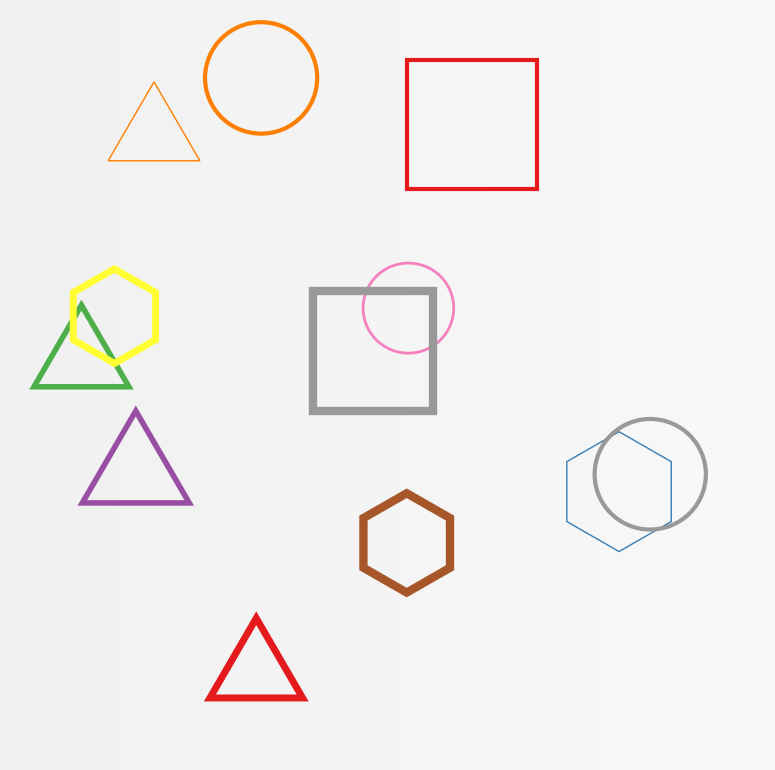[{"shape": "triangle", "thickness": 2.5, "radius": 0.35, "center": [0.331, 0.128]}, {"shape": "square", "thickness": 1.5, "radius": 0.42, "center": [0.609, 0.838]}, {"shape": "hexagon", "thickness": 0.5, "radius": 0.39, "center": [0.799, 0.362]}, {"shape": "triangle", "thickness": 2, "radius": 0.35, "center": [0.105, 0.533]}, {"shape": "triangle", "thickness": 2, "radius": 0.4, "center": [0.175, 0.387]}, {"shape": "triangle", "thickness": 0.5, "radius": 0.34, "center": [0.199, 0.825]}, {"shape": "circle", "thickness": 1.5, "radius": 0.36, "center": [0.337, 0.899]}, {"shape": "hexagon", "thickness": 2.5, "radius": 0.31, "center": [0.148, 0.589]}, {"shape": "hexagon", "thickness": 3, "radius": 0.32, "center": [0.525, 0.295]}, {"shape": "circle", "thickness": 1, "radius": 0.29, "center": [0.527, 0.6]}, {"shape": "circle", "thickness": 1.5, "radius": 0.36, "center": [0.839, 0.384]}, {"shape": "square", "thickness": 3, "radius": 0.39, "center": [0.481, 0.544]}]